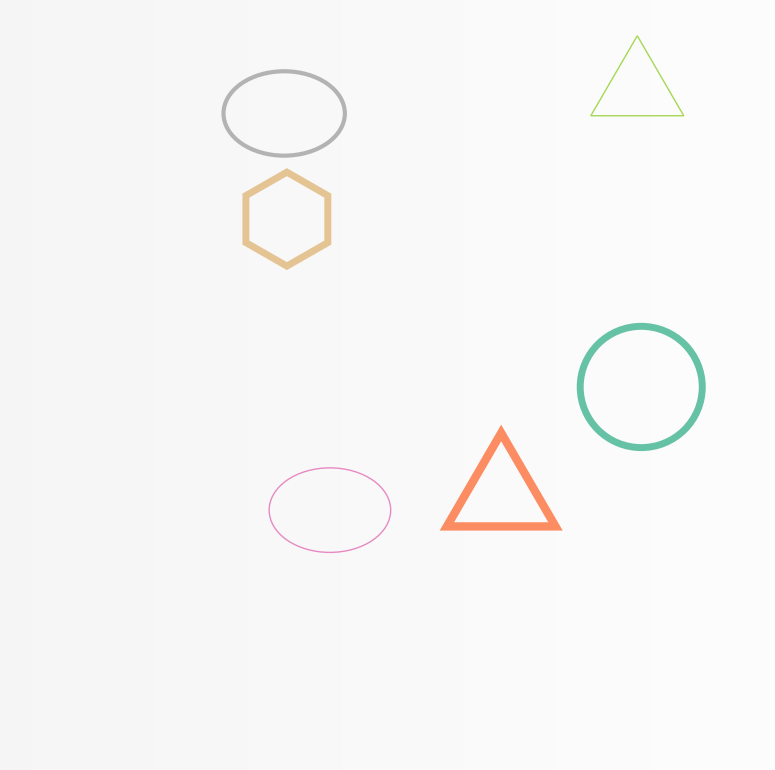[{"shape": "circle", "thickness": 2.5, "radius": 0.39, "center": [0.827, 0.497]}, {"shape": "triangle", "thickness": 3, "radius": 0.4, "center": [0.647, 0.357]}, {"shape": "oval", "thickness": 0.5, "radius": 0.39, "center": [0.426, 0.337]}, {"shape": "triangle", "thickness": 0.5, "radius": 0.35, "center": [0.822, 0.884]}, {"shape": "hexagon", "thickness": 2.5, "radius": 0.31, "center": [0.37, 0.715]}, {"shape": "oval", "thickness": 1.5, "radius": 0.39, "center": [0.367, 0.853]}]